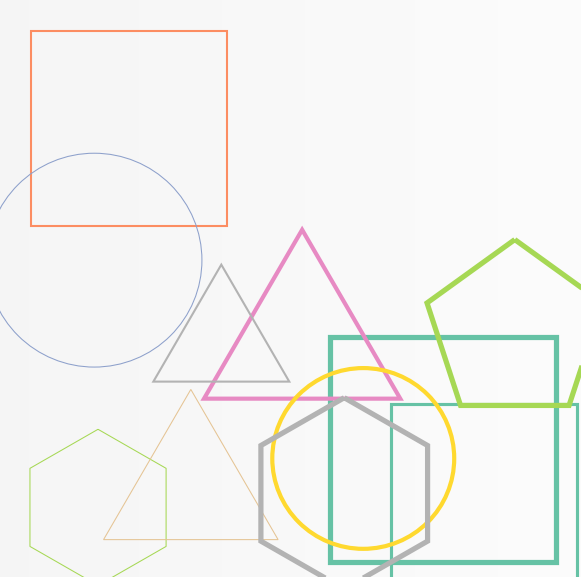[{"shape": "square", "thickness": 2.5, "radius": 0.97, "center": [0.763, 0.221]}, {"shape": "square", "thickness": 1.5, "radius": 0.8, "center": [0.832, 0.14]}, {"shape": "square", "thickness": 1, "radius": 0.84, "center": [0.221, 0.776]}, {"shape": "circle", "thickness": 0.5, "radius": 0.93, "center": [0.162, 0.549]}, {"shape": "triangle", "thickness": 2, "radius": 0.97, "center": [0.52, 0.406]}, {"shape": "hexagon", "thickness": 0.5, "radius": 0.68, "center": [0.169, 0.121]}, {"shape": "pentagon", "thickness": 2.5, "radius": 0.79, "center": [0.886, 0.425]}, {"shape": "circle", "thickness": 2, "radius": 0.78, "center": [0.625, 0.205]}, {"shape": "triangle", "thickness": 0.5, "radius": 0.87, "center": [0.328, 0.151]}, {"shape": "triangle", "thickness": 1, "radius": 0.68, "center": [0.381, 0.406]}, {"shape": "hexagon", "thickness": 2.5, "radius": 0.83, "center": [0.592, 0.145]}]